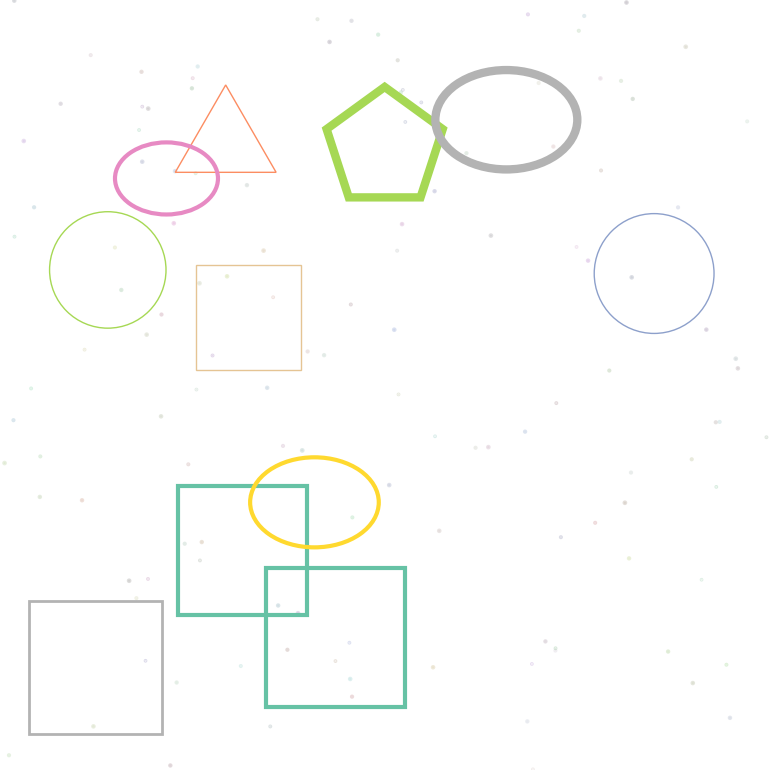[{"shape": "square", "thickness": 1.5, "radius": 0.42, "center": [0.315, 0.285]}, {"shape": "square", "thickness": 1.5, "radius": 0.45, "center": [0.436, 0.172]}, {"shape": "triangle", "thickness": 0.5, "radius": 0.38, "center": [0.293, 0.814]}, {"shape": "circle", "thickness": 0.5, "radius": 0.39, "center": [0.85, 0.645]}, {"shape": "oval", "thickness": 1.5, "radius": 0.33, "center": [0.216, 0.768]}, {"shape": "pentagon", "thickness": 3, "radius": 0.4, "center": [0.5, 0.808]}, {"shape": "circle", "thickness": 0.5, "radius": 0.38, "center": [0.14, 0.649]}, {"shape": "oval", "thickness": 1.5, "radius": 0.42, "center": [0.408, 0.348]}, {"shape": "square", "thickness": 0.5, "radius": 0.34, "center": [0.323, 0.588]}, {"shape": "oval", "thickness": 3, "radius": 0.46, "center": [0.658, 0.844]}, {"shape": "square", "thickness": 1, "radius": 0.43, "center": [0.124, 0.133]}]